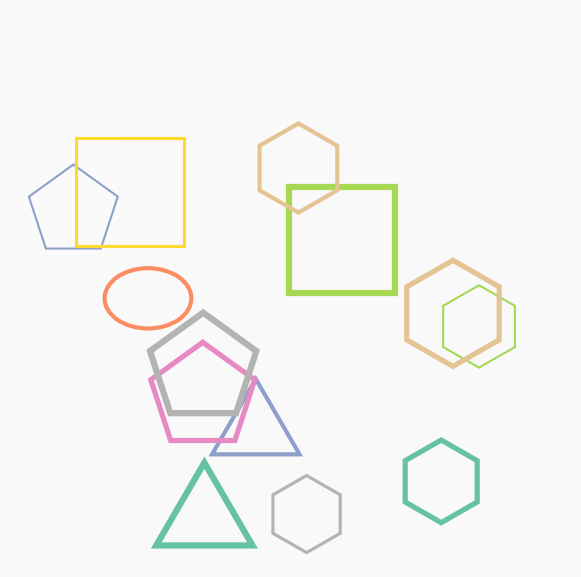[{"shape": "hexagon", "thickness": 2.5, "radius": 0.36, "center": [0.759, 0.166]}, {"shape": "triangle", "thickness": 3, "radius": 0.48, "center": [0.352, 0.102]}, {"shape": "oval", "thickness": 2, "radius": 0.37, "center": [0.255, 0.483]}, {"shape": "pentagon", "thickness": 1, "radius": 0.4, "center": [0.126, 0.634]}, {"shape": "triangle", "thickness": 2, "radius": 0.43, "center": [0.44, 0.256]}, {"shape": "pentagon", "thickness": 2.5, "radius": 0.47, "center": [0.349, 0.312]}, {"shape": "square", "thickness": 3, "radius": 0.46, "center": [0.588, 0.583]}, {"shape": "hexagon", "thickness": 1, "radius": 0.36, "center": [0.824, 0.434]}, {"shape": "square", "thickness": 1.5, "radius": 0.47, "center": [0.224, 0.666]}, {"shape": "hexagon", "thickness": 2.5, "radius": 0.46, "center": [0.779, 0.457]}, {"shape": "hexagon", "thickness": 2, "radius": 0.39, "center": [0.513, 0.708]}, {"shape": "pentagon", "thickness": 3, "radius": 0.48, "center": [0.35, 0.362]}, {"shape": "hexagon", "thickness": 1.5, "radius": 0.33, "center": [0.527, 0.109]}]